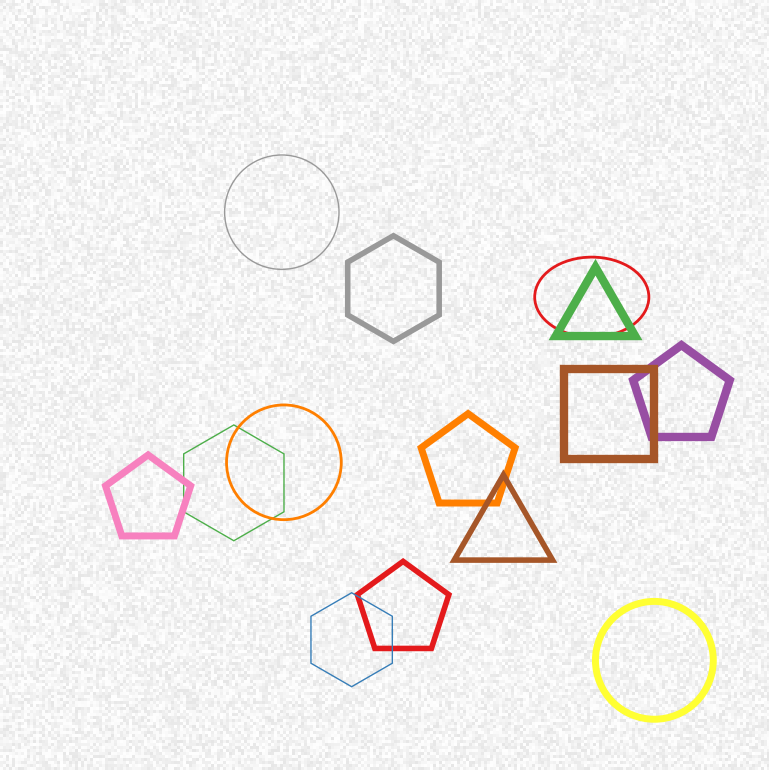[{"shape": "oval", "thickness": 1, "radius": 0.37, "center": [0.769, 0.614]}, {"shape": "pentagon", "thickness": 2, "radius": 0.31, "center": [0.524, 0.208]}, {"shape": "hexagon", "thickness": 0.5, "radius": 0.3, "center": [0.457, 0.169]}, {"shape": "triangle", "thickness": 3, "radius": 0.3, "center": [0.773, 0.593]}, {"shape": "hexagon", "thickness": 0.5, "radius": 0.38, "center": [0.304, 0.373]}, {"shape": "pentagon", "thickness": 3, "radius": 0.33, "center": [0.885, 0.486]}, {"shape": "circle", "thickness": 1, "radius": 0.37, "center": [0.369, 0.4]}, {"shape": "pentagon", "thickness": 2.5, "radius": 0.32, "center": [0.608, 0.399]}, {"shape": "circle", "thickness": 2.5, "radius": 0.38, "center": [0.85, 0.142]}, {"shape": "square", "thickness": 3, "radius": 0.29, "center": [0.79, 0.462]}, {"shape": "triangle", "thickness": 2, "radius": 0.37, "center": [0.654, 0.309]}, {"shape": "pentagon", "thickness": 2.5, "radius": 0.29, "center": [0.192, 0.351]}, {"shape": "circle", "thickness": 0.5, "radius": 0.37, "center": [0.366, 0.724]}, {"shape": "hexagon", "thickness": 2, "radius": 0.34, "center": [0.511, 0.625]}]